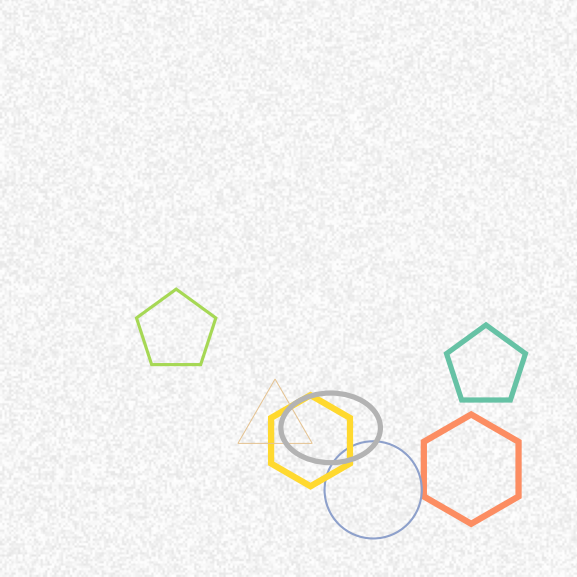[{"shape": "pentagon", "thickness": 2.5, "radius": 0.36, "center": [0.842, 0.365]}, {"shape": "hexagon", "thickness": 3, "radius": 0.47, "center": [0.816, 0.187]}, {"shape": "circle", "thickness": 1, "radius": 0.42, "center": [0.646, 0.151]}, {"shape": "pentagon", "thickness": 1.5, "radius": 0.36, "center": [0.305, 0.426]}, {"shape": "hexagon", "thickness": 3, "radius": 0.39, "center": [0.538, 0.236]}, {"shape": "triangle", "thickness": 0.5, "radius": 0.37, "center": [0.476, 0.268]}, {"shape": "oval", "thickness": 2.5, "radius": 0.43, "center": [0.573, 0.258]}]